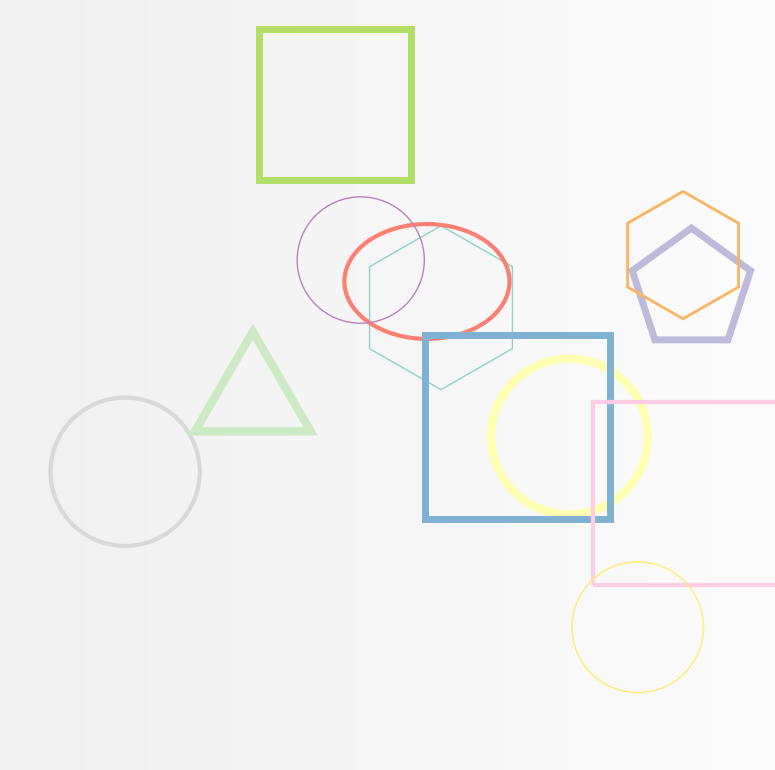[{"shape": "hexagon", "thickness": 0.5, "radius": 0.53, "center": [0.569, 0.6]}, {"shape": "circle", "thickness": 3, "radius": 0.51, "center": [0.735, 0.433]}, {"shape": "pentagon", "thickness": 2.5, "radius": 0.4, "center": [0.892, 0.624]}, {"shape": "oval", "thickness": 1.5, "radius": 0.53, "center": [0.551, 0.634]}, {"shape": "square", "thickness": 2.5, "radius": 0.6, "center": [0.667, 0.445]}, {"shape": "hexagon", "thickness": 1, "radius": 0.41, "center": [0.881, 0.669]}, {"shape": "square", "thickness": 2.5, "radius": 0.49, "center": [0.432, 0.864]}, {"shape": "square", "thickness": 1.5, "radius": 0.59, "center": [0.884, 0.359]}, {"shape": "circle", "thickness": 1.5, "radius": 0.48, "center": [0.161, 0.387]}, {"shape": "circle", "thickness": 0.5, "radius": 0.41, "center": [0.465, 0.662]}, {"shape": "triangle", "thickness": 3, "radius": 0.43, "center": [0.326, 0.483]}, {"shape": "circle", "thickness": 0.5, "radius": 0.42, "center": [0.823, 0.185]}]